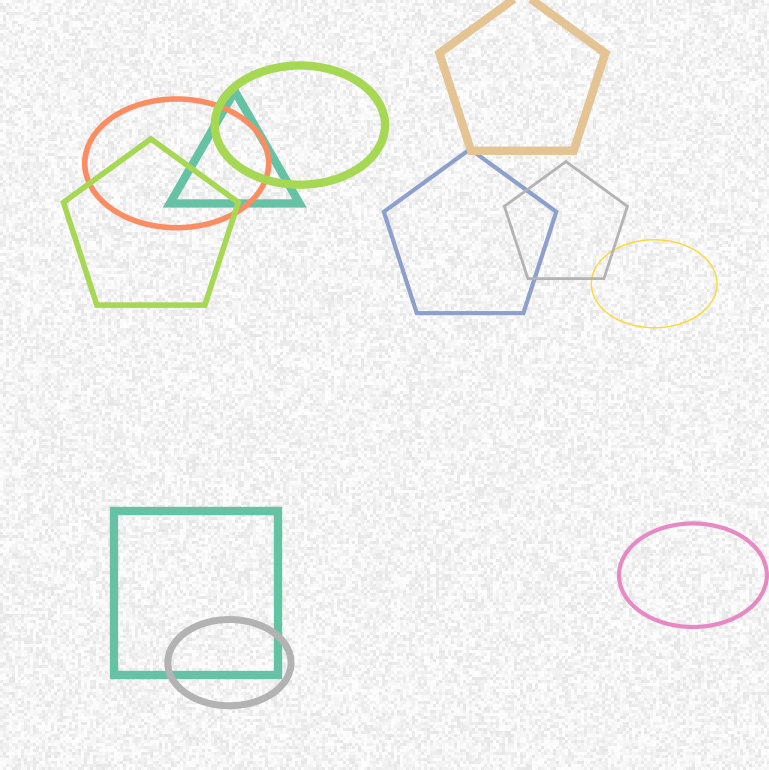[{"shape": "square", "thickness": 3, "radius": 0.53, "center": [0.254, 0.23]}, {"shape": "triangle", "thickness": 3, "radius": 0.49, "center": [0.305, 0.784]}, {"shape": "oval", "thickness": 2, "radius": 0.6, "center": [0.23, 0.788]}, {"shape": "pentagon", "thickness": 1.5, "radius": 0.59, "center": [0.611, 0.689]}, {"shape": "oval", "thickness": 1.5, "radius": 0.48, "center": [0.9, 0.253]}, {"shape": "pentagon", "thickness": 2, "radius": 0.6, "center": [0.196, 0.7]}, {"shape": "oval", "thickness": 3, "radius": 0.55, "center": [0.389, 0.838]}, {"shape": "oval", "thickness": 0.5, "radius": 0.41, "center": [0.85, 0.631]}, {"shape": "pentagon", "thickness": 3, "radius": 0.57, "center": [0.678, 0.896]}, {"shape": "oval", "thickness": 2.5, "radius": 0.4, "center": [0.298, 0.139]}, {"shape": "pentagon", "thickness": 1, "radius": 0.42, "center": [0.735, 0.706]}]